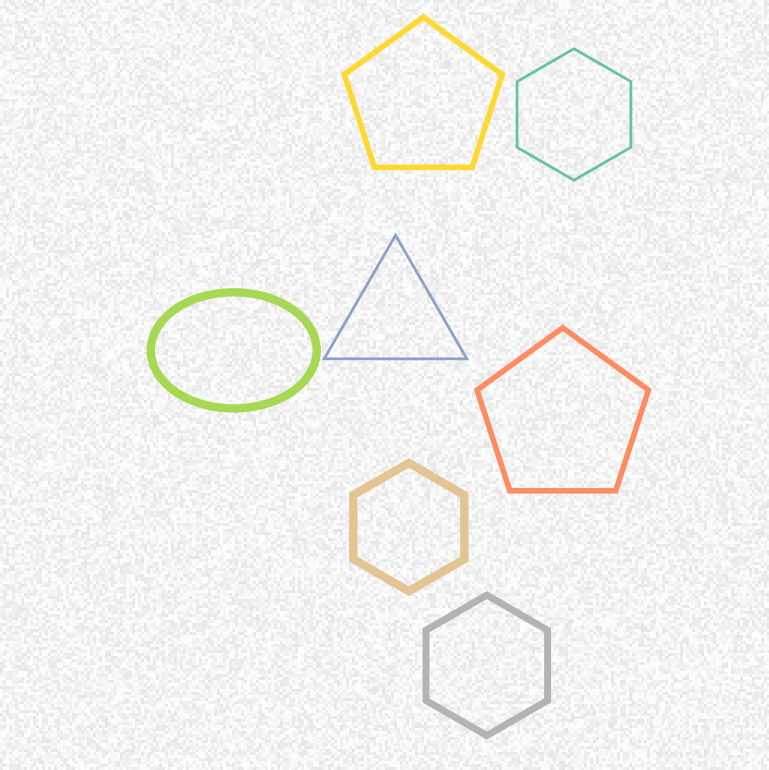[{"shape": "hexagon", "thickness": 1, "radius": 0.43, "center": [0.745, 0.851]}, {"shape": "pentagon", "thickness": 2, "radius": 0.59, "center": [0.731, 0.457]}, {"shape": "triangle", "thickness": 1, "radius": 0.53, "center": [0.514, 0.587]}, {"shape": "oval", "thickness": 3, "radius": 0.54, "center": [0.304, 0.545]}, {"shape": "pentagon", "thickness": 2, "radius": 0.54, "center": [0.55, 0.87]}, {"shape": "hexagon", "thickness": 3, "radius": 0.42, "center": [0.531, 0.315]}, {"shape": "hexagon", "thickness": 2.5, "radius": 0.46, "center": [0.632, 0.136]}]